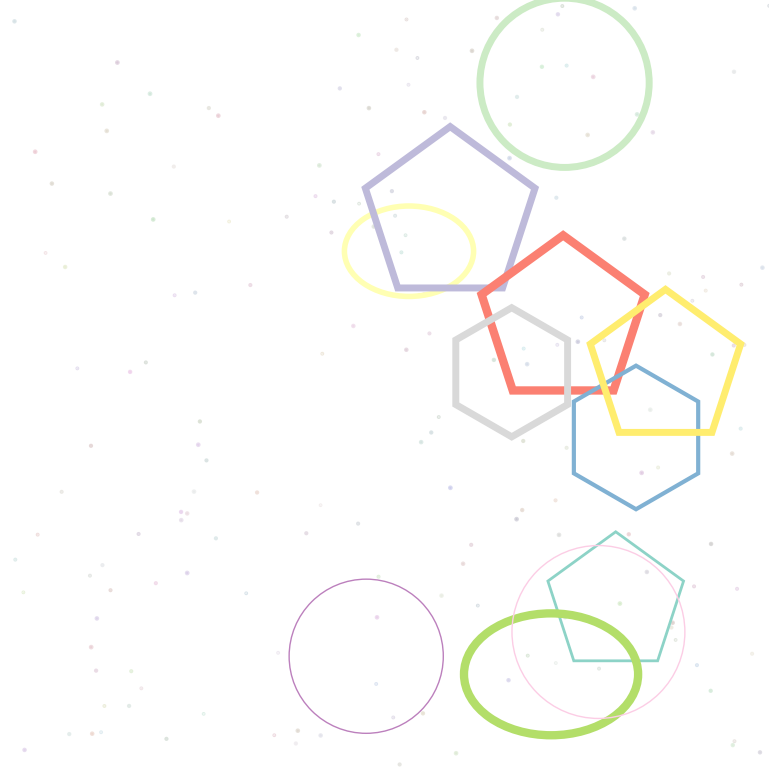[{"shape": "pentagon", "thickness": 1, "radius": 0.46, "center": [0.8, 0.217]}, {"shape": "oval", "thickness": 2, "radius": 0.42, "center": [0.531, 0.674]}, {"shape": "pentagon", "thickness": 2.5, "radius": 0.58, "center": [0.585, 0.72]}, {"shape": "pentagon", "thickness": 3, "radius": 0.56, "center": [0.731, 0.583]}, {"shape": "hexagon", "thickness": 1.5, "radius": 0.47, "center": [0.826, 0.432]}, {"shape": "oval", "thickness": 3, "radius": 0.57, "center": [0.716, 0.124]}, {"shape": "circle", "thickness": 0.5, "radius": 0.56, "center": [0.777, 0.179]}, {"shape": "hexagon", "thickness": 2.5, "radius": 0.42, "center": [0.665, 0.517]}, {"shape": "circle", "thickness": 0.5, "radius": 0.5, "center": [0.476, 0.148]}, {"shape": "circle", "thickness": 2.5, "radius": 0.55, "center": [0.733, 0.892]}, {"shape": "pentagon", "thickness": 2.5, "radius": 0.51, "center": [0.864, 0.521]}]